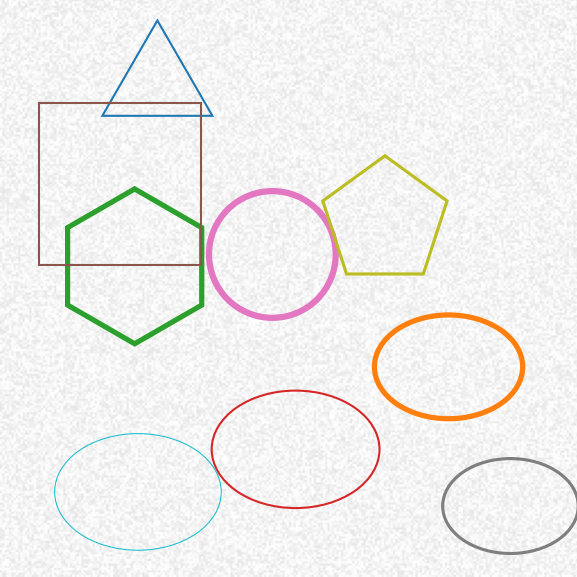[{"shape": "triangle", "thickness": 1, "radius": 0.55, "center": [0.273, 0.854]}, {"shape": "oval", "thickness": 2.5, "radius": 0.64, "center": [0.777, 0.364]}, {"shape": "hexagon", "thickness": 2.5, "radius": 0.67, "center": [0.233, 0.538]}, {"shape": "oval", "thickness": 1, "radius": 0.73, "center": [0.512, 0.221]}, {"shape": "square", "thickness": 1, "radius": 0.7, "center": [0.208, 0.681]}, {"shape": "circle", "thickness": 3, "radius": 0.55, "center": [0.472, 0.558]}, {"shape": "oval", "thickness": 1.5, "radius": 0.59, "center": [0.884, 0.123]}, {"shape": "pentagon", "thickness": 1.5, "radius": 0.57, "center": [0.667, 0.616]}, {"shape": "oval", "thickness": 0.5, "radius": 0.72, "center": [0.239, 0.147]}]